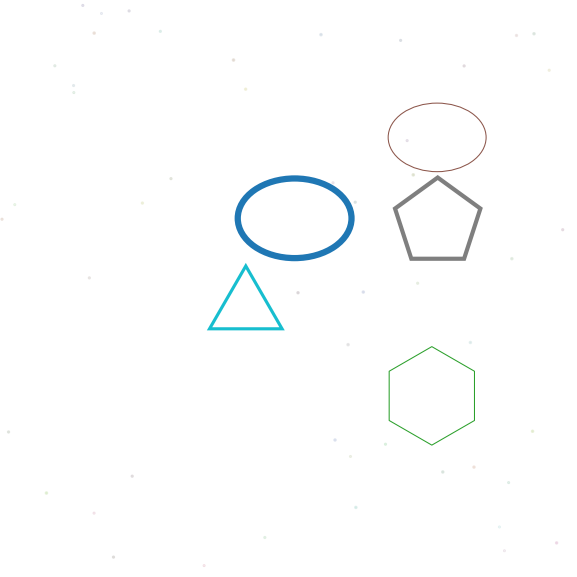[{"shape": "oval", "thickness": 3, "radius": 0.49, "center": [0.51, 0.621]}, {"shape": "hexagon", "thickness": 0.5, "radius": 0.43, "center": [0.748, 0.314]}, {"shape": "oval", "thickness": 0.5, "radius": 0.42, "center": [0.757, 0.761]}, {"shape": "pentagon", "thickness": 2, "radius": 0.39, "center": [0.758, 0.614]}, {"shape": "triangle", "thickness": 1.5, "radius": 0.36, "center": [0.426, 0.466]}]